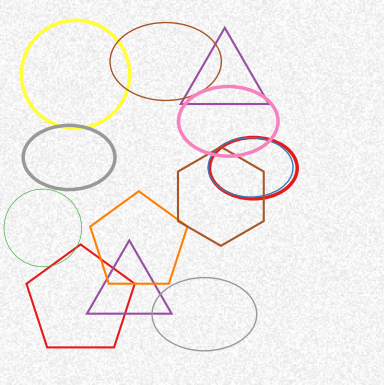[{"shape": "pentagon", "thickness": 1.5, "radius": 0.74, "center": [0.209, 0.217]}, {"shape": "oval", "thickness": 2.5, "radius": 0.57, "center": [0.658, 0.563]}, {"shape": "oval", "thickness": 1, "radius": 0.55, "center": [0.651, 0.565]}, {"shape": "circle", "thickness": 0.5, "radius": 0.5, "center": [0.111, 0.408]}, {"shape": "triangle", "thickness": 1.5, "radius": 0.63, "center": [0.336, 0.249]}, {"shape": "triangle", "thickness": 1.5, "radius": 0.66, "center": [0.584, 0.796]}, {"shape": "pentagon", "thickness": 1.5, "radius": 0.66, "center": [0.361, 0.371]}, {"shape": "circle", "thickness": 2.5, "radius": 0.7, "center": [0.196, 0.807]}, {"shape": "hexagon", "thickness": 1.5, "radius": 0.64, "center": [0.574, 0.49]}, {"shape": "oval", "thickness": 1, "radius": 0.72, "center": [0.43, 0.84]}, {"shape": "oval", "thickness": 2.5, "radius": 0.65, "center": [0.593, 0.685]}, {"shape": "oval", "thickness": 1, "radius": 0.68, "center": [0.531, 0.184]}, {"shape": "oval", "thickness": 2.5, "radius": 0.6, "center": [0.179, 0.591]}]